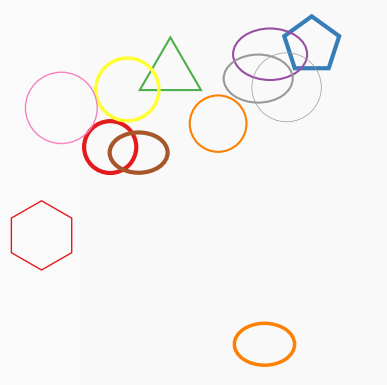[{"shape": "hexagon", "thickness": 1, "radius": 0.45, "center": [0.107, 0.389]}, {"shape": "circle", "thickness": 3, "radius": 0.34, "center": [0.284, 0.618]}, {"shape": "pentagon", "thickness": 3, "radius": 0.37, "center": [0.804, 0.883]}, {"shape": "triangle", "thickness": 1.5, "radius": 0.46, "center": [0.44, 0.812]}, {"shape": "oval", "thickness": 1.5, "radius": 0.48, "center": [0.697, 0.859]}, {"shape": "circle", "thickness": 1.5, "radius": 0.37, "center": [0.563, 0.679]}, {"shape": "oval", "thickness": 2.5, "radius": 0.39, "center": [0.683, 0.106]}, {"shape": "circle", "thickness": 2.5, "radius": 0.41, "center": [0.329, 0.768]}, {"shape": "oval", "thickness": 3, "radius": 0.37, "center": [0.358, 0.604]}, {"shape": "circle", "thickness": 1, "radius": 0.46, "center": [0.158, 0.72]}, {"shape": "circle", "thickness": 0.5, "radius": 0.45, "center": [0.74, 0.773]}, {"shape": "oval", "thickness": 1.5, "radius": 0.45, "center": [0.666, 0.796]}]